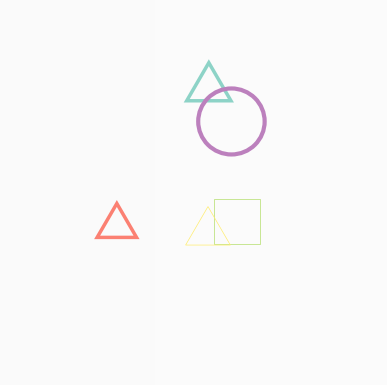[{"shape": "triangle", "thickness": 2.5, "radius": 0.33, "center": [0.539, 0.771]}, {"shape": "triangle", "thickness": 2.5, "radius": 0.29, "center": [0.302, 0.413]}, {"shape": "square", "thickness": 0.5, "radius": 0.29, "center": [0.612, 0.424]}, {"shape": "circle", "thickness": 3, "radius": 0.43, "center": [0.597, 0.685]}, {"shape": "triangle", "thickness": 0.5, "radius": 0.33, "center": [0.537, 0.397]}]